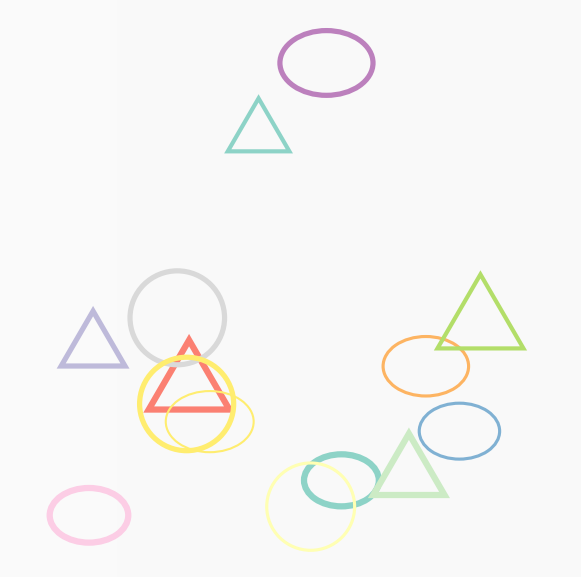[{"shape": "oval", "thickness": 3, "radius": 0.32, "center": [0.587, 0.167]}, {"shape": "triangle", "thickness": 2, "radius": 0.31, "center": [0.445, 0.768]}, {"shape": "circle", "thickness": 1.5, "radius": 0.38, "center": [0.535, 0.122]}, {"shape": "triangle", "thickness": 2.5, "radius": 0.32, "center": [0.16, 0.397]}, {"shape": "triangle", "thickness": 3, "radius": 0.4, "center": [0.325, 0.33]}, {"shape": "oval", "thickness": 1.5, "radius": 0.35, "center": [0.79, 0.253]}, {"shape": "oval", "thickness": 1.5, "radius": 0.37, "center": [0.733, 0.365]}, {"shape": "triangle", "thickness": 2, "radius": 0.43, "center": [0.827, 0.439]}, {"shape": "oval", "thickness": 3, "radius": 0.34, "center": [0.153, 0.107]}, {"shape": "circle", "thickness": 2.5, "radius": 0.41, "center": [0.305, 0.449]}, {"shape": "oval", "thickness": 2.5, "radius": 0.4, "center": [0.562, 0.89]}, {"shape": "triangle", "thickness": 3, "radius": 0.35, "center": [0.704, 0.177]}, {"shape": "circle", "thickness": 2.5, "radius": 0.4, "center": [0.321, 0.3]}, {"shape": "oval", "thickness": 1, "radius": 0.38, "center": [0.361, 0.269]}]